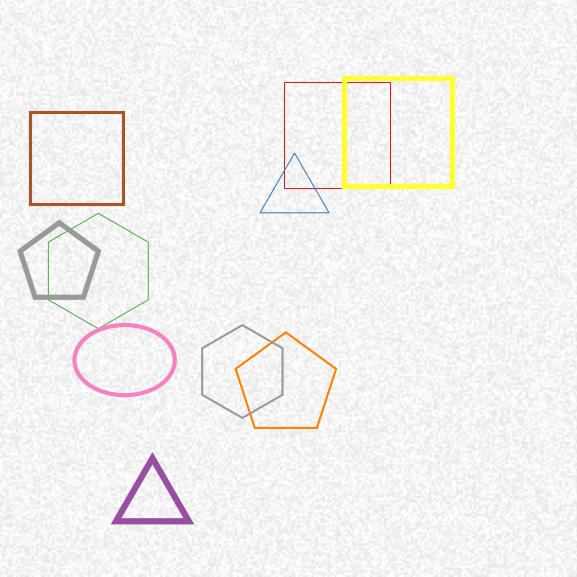[{"shape": "square", "thickness": 0.5, "radius": 0.46, "center": [0.584, 0.766]}, {"shape": "triangle", "thickness": 0.5, "radius": 0.34, "center": [0.51, 0.665]}, {"shape": "hexagon", "thickness": 0.5, "radius": 0.5, "center": [0.17, 0.53]}, {"shape": "triangle", "thickness": 3, "radius": 0.36, "center": [0.264, 0.133]}, {"shape": "pentagon", "thickness": 1, "radius": 0.46, "center": [0.495, 0.332]}, {"shape": "square", "thickness": 2.5, "radius": 0.47, "center": [0.689, 0.77]}, {"shape": "square", "thickness": 1.5, "radius": 0.4, "center": [0.132, 0.725]}, {"shape": "oval", "thickness": 2, "radius": 0.43, "center": [0.216, 0.376]}, {"shape": "pentagon", "thickness": 2.5, "radius": 0.36, "center": [0.103, 0.542]}, {"shape": "hexagon", "thickness": 1, "radius": 0.4, "center": [0.42, 0.356]}]